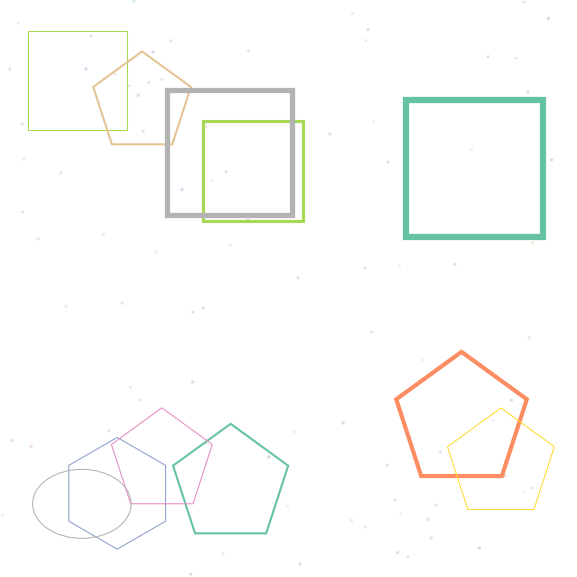[{"shape": "pentagon", "thickness": 1, "radius": 0.52, "center": [0.399, 0.16]}, {"shape": "square", "thickness": 3, "radius": 0.59, "center": [0.822, 0.707]}, {"shape": "pentagon", "thickness": 2, "radius": 0.59, "center": [0.799, 0.271]}, {"shape": "hexagon", "thickness": 0.5, "radius": 0.48, "center": [0.203, 0.145]}, {"shape": "pentagon", "thickness": 0.5, "radius": 0.46, "center": [0.28, 0.201]}, {"shape": "square", "thickness": 1.5, "radius": 0.43, "center": [0.437, 0.704]}, {"shape": "square", "thickness": 0.5, "radius": 0.43, "center": [0.134, 0.859]}, {"shape": "pentagon", "thickness": 0.5, "radius": 0.49, "center": [0.867, 0.195]}, {"shape": "pentagon", "thickness": 1, "radius": 0.44, "center": [0.246, 0.821]}, {"shape": "oval", "thickness": 0.5, "radius": 0.43, "center": [0.142, 0.127]}, {"shape": "square", "thickness": 2.5, "radius": 0.54, "center": [0.398, 0.734]}]